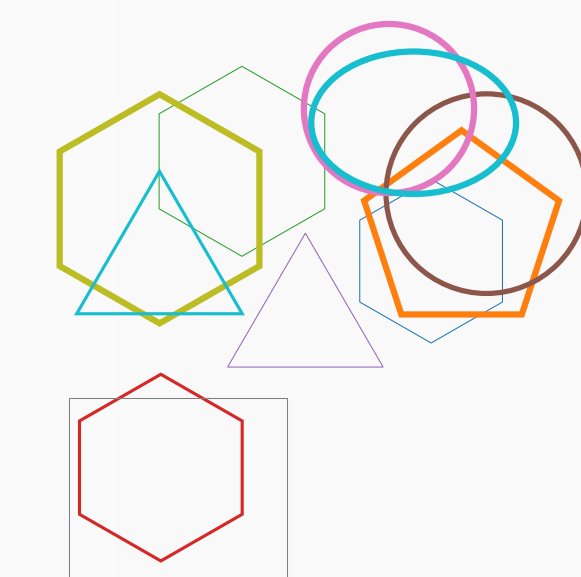[{"shape": "hexagon", "thickness": 0.5, "radius": 0.71, "center": [0.742, 0.547]}, {"shape": "pentagon", "thickness": 3, "radius": 0.88, "center": [0.794, 0.597]}, {"shape": "hexagon", "thickness": 0.5, "radius": 0.82, "center": [0.416, 0.72]}, {"shape": "hexagon", "thickness": 1.5, "radius": 0.81, "center": [0.277, 0.189]}, {"shape": "triangle", "thickness": 0.5, "radius": 0.77, "center": [0.525, 0.441]}, {"shape": "circle", "thickness": 2.5, "radius": 0.86, "center": [0.837, 0.664]}, {"shape": "circle", "thickness": 3, "radius": 0.73, "center": [0.669, 0.811]}, {"shape": "square", "thickness": 0.5, "radius": 0.94, "center": [0.306, 0.122]}, {"shape": "hexagon", "thickness": 3, "radius": 0.99, "center": [0.275, 0.638]}, {"shape": "oval", "thickness": 3, "radius": 0.88, "center": [0.712, 0.787]}, {"shape": "triangle", "thickness": 1.5, "radius": 0.82, "center": [0.274, 0.538]}]